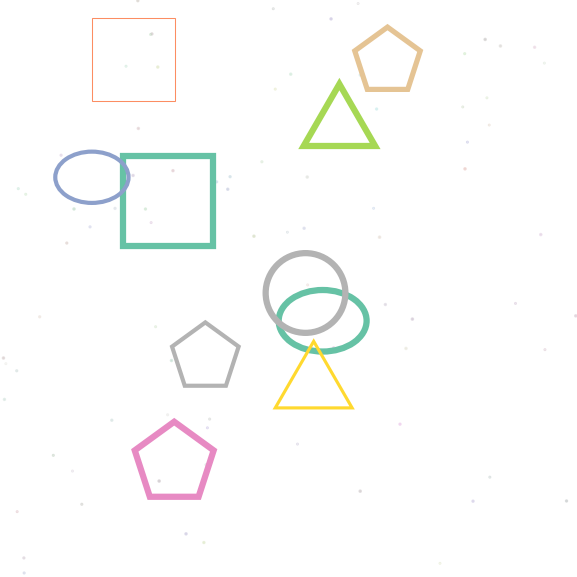[{"shape": "oval", "thickness": 3, "radius": 0.38, "center": [0.559, 0.444]}, {"shape": "square", "thickness": 3, "radius": 0.39, "center": [0.291, 0.651]}, {"shape": "square", "thickness": 0.5, "radius": 0.36, "center": [0.231, 0.897]}, {"shape": "oval", "thickness": 2, "radius": 0.32, "center": [0.159, 0.692]}, {"shape": "pentagon", "thickness": 3, "radius": 0.36, "center": [0.302, 0.197]}, {"shape": "triangle", "thickness": 3, "radius": 0.36, "center": [0.588, 0.782]}, {"shape": "triangle", "thickness": 1.5, "radius": 0.38, "center": [0.543, 0.331]}, {"shape": "pentagon", "thickness": 2.5, "radius": 0.3, "center": [0.671, 0.893]}, {"shape": "circle", "thickness": 3, "radius": 0.35, "center": [0.529, 0.492]}, {"shape": "pentagon", "thickness": 2, "radius": 0.3, "center": [0.356, 0.38]}]